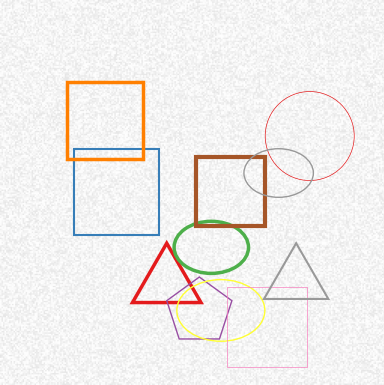[{"shape": "circle", "thickness": 0.5, "radius": 0.58, "center": [0.804, 0.647]}, {"shape": "triangle", "thickness": 2.5, "radius": 0.51, "center": [0.433, 0.266]}, {"shape": "square", "thickness": 1.5, "radius": 0.55, "center": [0.303, 0.501]}, {"shape": "oval", "thickness": 2.5, "radius": 0.48, "center": [0.549, 0.358]}, {"shape": "pentagon", "thickness": 1, "radius": 0.44, "center": [0.518, 0.192]}, {"shape": "square", "thickness": 2.5, "radius": 0.5, "center": [0.272, 0.687]}, {"shape": "oval", "thickness": 1, "radius": 0.57, "center": [0.574, 0.194]}, {"shape": "square", "thickness": 3, "radius": 0.45, "center": [0.599, 0.503]}, {"shape": "square", "thickness": 0.5, "radius": 0.52, "center": [0.693, 0.151]}, {"shape": "triangle", "thickness": 1.5, "radius": 0.48, "center": [0.769, 0.272]}, {"shape": "oval", "thickness": 1, "radius": 0.45, "center": [0.724, 0.551]}]